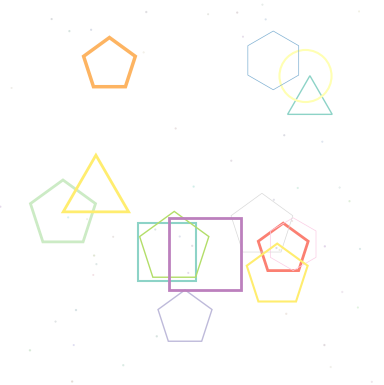[{"shape": "square", "thickness": 1.5, "radius": 0.38, "center": [0.434, 0.346]}, {"shape": "triangle", "thickness": 1, "radius": 0.33, "center": [0.805, 0.736]}, {"shape": "circle", "thickness": 1.5, "radius": 0.34, "center": [0.794, 0.803]}, {"shape": "pentagon", "thickness": 1, "radius": 0.37, "center": [0.481, 0.173]}, {"shape": "pentagon", "thickness": 2, "radius": 0.34, "center": [0.736, 0.352]}, {"shape": "hexagon", "thickness": 0.5, "radius": 0.38, "center": [0.71, 0.843]}, {"shape": "pentagon", "thickness": 2.5, "radius": 0.35, "center": [0.284, 0.832]}, {"shape": "pentagon", "thickness": 1, "radius": 0.47, "center": [0.453, 0.356]}, {"shape": "hexagon", "thickness": 0.5, "radius": 0.34, "center": [0.761, 0.366]}, {"shape": "pentagon", "thickness": 0.5, "radius": 0.42, "center": [0.68, 0.414]}, {"shape": "square", "thickness": 2, "radius": 0.47, "center": [0.533, 0.341]}, {"shape": "pentagon", "thickness": 2, "radius": 0.44, "center": [0.164, 0.444]}, {"shape": "triangle", "thickness": 2, "radius": 0.49, "center": [0.249, 0.499]}, {"shape": "pentagon", "thickness": 1.5, "radius": 0.42, "center": [0.72, 0.284]}]